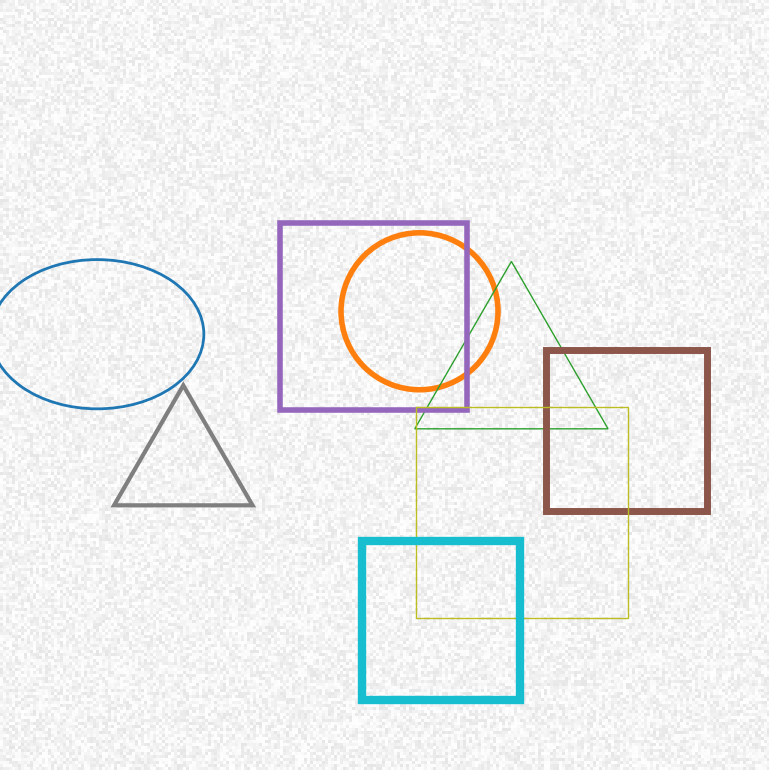[{"shape": "oval", "thickness": 1, "radius": 0.69, "center": [0.126, 0.566]}, {"shape": "circle", "thickness": 2, "radius": 0.51, "center": [0.545, 0.596]}, {"shape": "triangle", "thickness": 0.5, "radius": 0.72, "center": [0.664, 0.516]}, {"shape": "square", "thickness": 2, "radius": 0.61, "center": [0.485, 0.589]}, {"shape": "square", "thickness": 2.5, "radius": 0.52, "center": [0.814, 0.441]}, {"shape": "triangle", "thickness": 1.5, "radius": 0.52, "center": [0.238, 0.396]}, {"shape": "square", "thickness": 0.5, "radius": 0.69, "center": [0.678, 0.334]}, {"shape": "square", "thickness": 3, "radius": 0.52, "center": [0.573, 0.194]}]